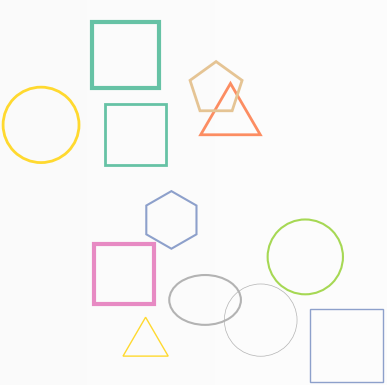[{"shape": "square", "thickness": 3, "radius": 0.43, "center": [0.323, 0.856]}, {"shape": "square", "thickness": 2, "radius": 0.39, "center": [0.35, 0.65]}, {"shape": "triangle", "thickness": 2, "radius": 0.44, "center": [0.595, 0.694]}, {"shape": "hexagon", "thickness": 1.5, "radius": 0.37, "center": [0.442, 0.429]}, {"shape": "square", "thickness": 1, "radius": 0.47, "center": [0.895, 0.102]}, {"shape": "square", "thickness": 3, "radius": 0.39, "center": [0.32, 0.288]}, {"shape": "circle", "thickness": 1.5, "radius": 0.49, "center": [0.788, 0.333]}, {"shape": "circle", "thickness": 2, "radius": 0.49, "center": [0.106, 0.676]}, {"shape": "triangle", "thickness": 1, "radius": 0.34, "center": [0.376, 0.109]}, {"shape": "pentagon", "thickness": 2, "radius": 0.35, "center": [0.558, 0.769]}, {"shape": "oval", "thickness": 1.5, "radius": 0.46, "center": [0.529, 0.221]}, {"shape": "circle", "thickness": 0.5, "radius": 0.47, "center": [0.673, 0.169]}]